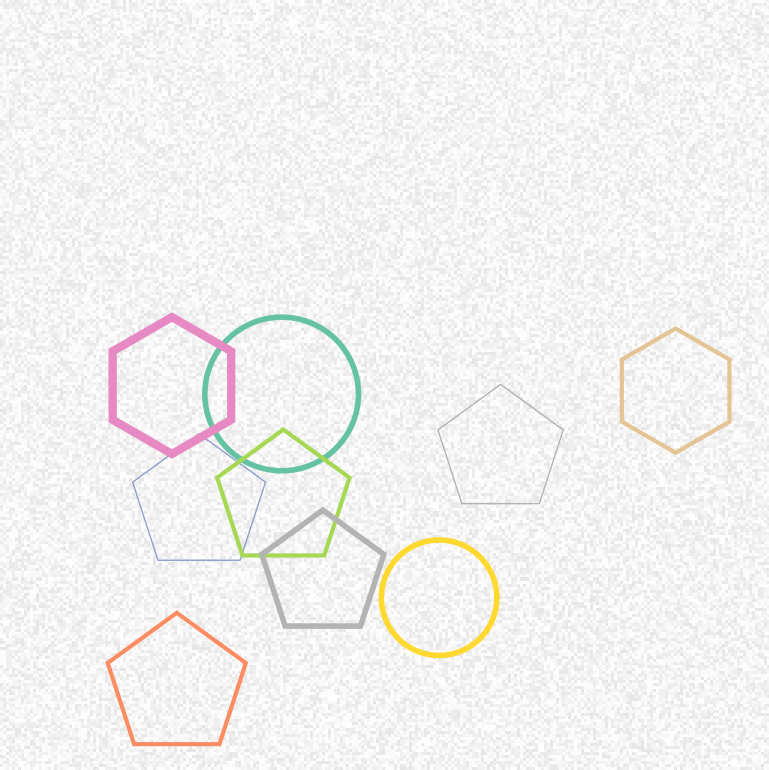[{"shape": "circle", "thickness": 2, "radius": 0.5, "center": [0.366, 0.488]}, {"shape": "pentagon", "thickness": 1.5, "radius": 0.47, "center": [0.23, 0.11]}, {"shape": "pentagon", "thickness": 0.5, "radius": 0.45, "center": [0.258, 0.346]}, {"shape": "hexagon", "thickness": 3, "radius": 0.44, "center": [0.223, 0.499]}, {"shape": "pentagon", "thickness": 1.5, "radius": 0.45, "center": [0.368, 0.352]}, {"shape": "circle", "thickness": 2, "radius": 0.37, "center": [0.57, 0.224]}, {"shape": "hexagon", "thickness": 1.5, "radius": 0.4, "center": [0.877, 0.493]}, {"shape": "pentagon", "thickness": 2, "radius": 0.42, "center": [0.419, 0.254]}, {"shape": "pentagon", "thickness": 0.5, "radius": 0.43, "center": [0.65, 0.415]}]